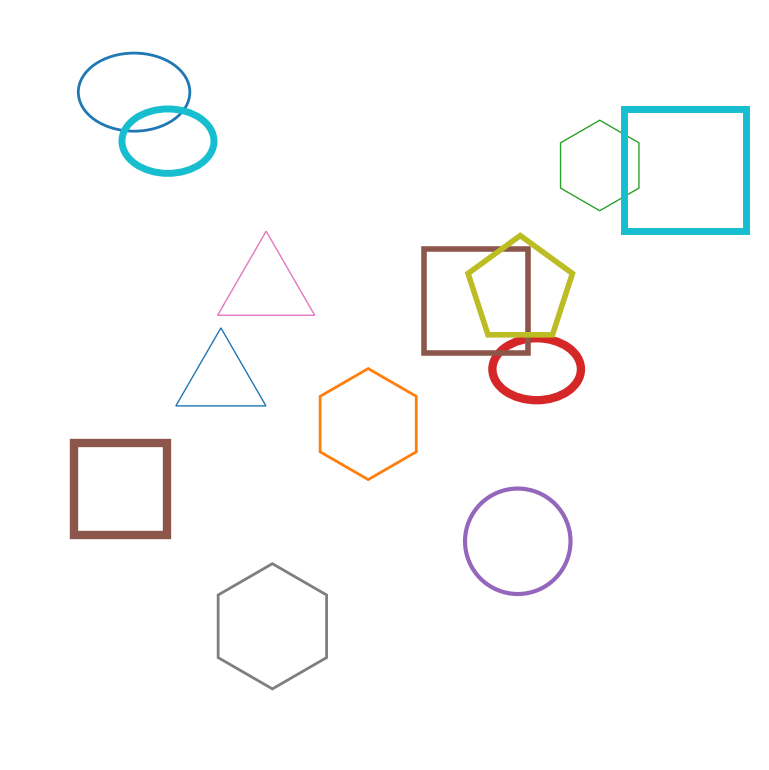[{"shape": "triangle", "thickness": 0.5, "radius": 0.34, "center": [0.287, 0.507]}, {"shape": "oval", "thickness": 1, "radius": 0.36, "center": [0.174, 0.88]}, {"shape": "hexagon", "thickness": 1, "radius": 0.36, "center": [0.478, 0.449]}, {"shape": "hexagon", "thickness": 0.5, "radius": 0.29, "center": [0.779, 0.785]}, {"shape": "oval", "thickness": 3, "radius": 0.29, "center": [0.697, 0.52]}, {"shape": "circle", "thickness": 1.5, "radius": 0.34, "center": [0.672, 0.297]}, {"shape": "square", "thickness": 2, "radius": 0.34, "center": [0.618, 0.609]}, {"shape": "square", "thickness": 3, "radius": 0.3, "center": [0.157, 0.365]}, {"shape": "triangle", "thickness": 0.5, "radius": 0.36, "center": [0.346, 0.627]}, {"shape": "hexagon", "thickness": 1, "radius": 0.41, "center": [0.354, 0.187]}, {"shape": "pentagon", "thickness": 2, "radius": 0.36, "center": [0.676, 0.623]}, {"shape": "square", "thickness": 2.5, "radius": 0.4, "center": [0.89, 0.779]}, {"shape": "oval", "thickness": 2.5, "radius": 0.3, "center": [0.218, 0.817]}]